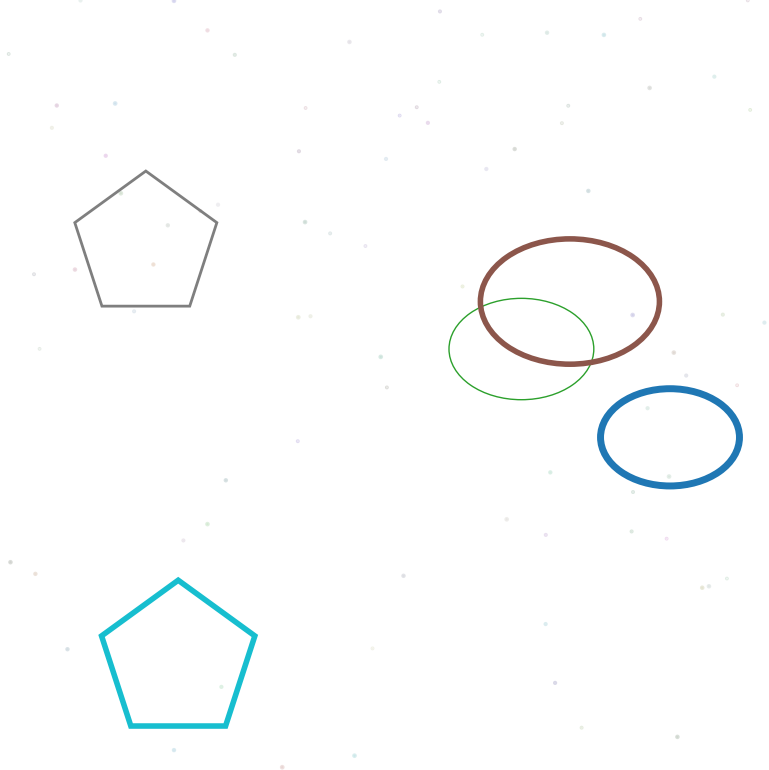[{"shape": "oval", "thickness": 2.5, "radius": 0.45, "center": [0.87, 0.432]}, {"shape": "oval", "thickness": 0.5, "radius": 0.47, "center": [0.677, 0.547]}, {"shape": "oval", "thickness": 2, "radius": 0.58, "center": [0.74, 0.608]}, {"shape": "pentagon", "thickness": 1, "radius": 0.48, "center": [0.189, 0.681]}, {"shape": "pentagon", "thickness": 2, "radius": 0.52, "center": [0.231, 0.142]}]